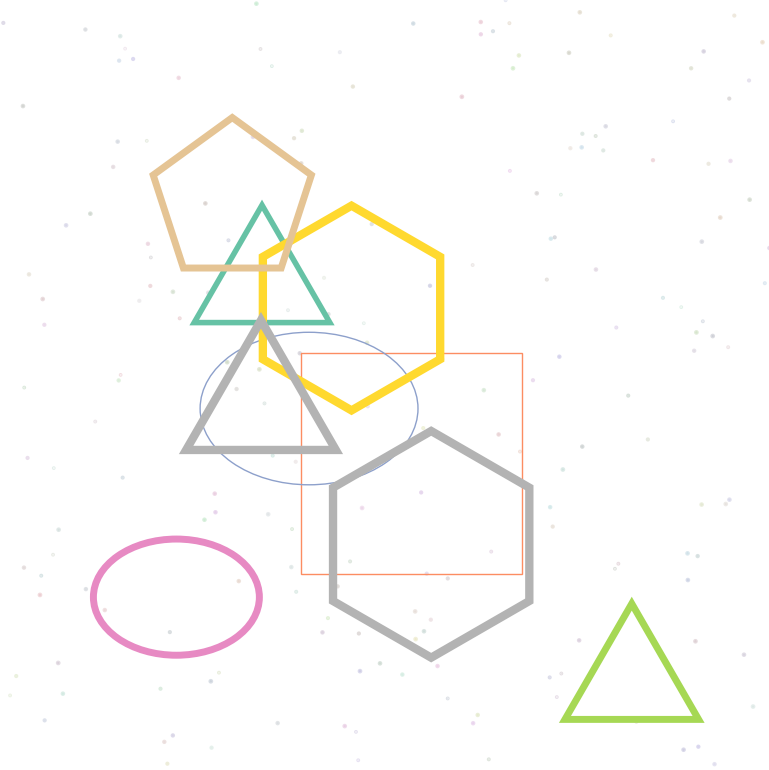[{"shape": "triangle", "thickness": 2, "radius": 0.51, "center": [0.34, 0.632]}, {"shape": "square", "thickness": 0.5, "radius": 0.72, "center": [0.535, 0.398]}, {"shape": "oval", "thickness": 0.5, "radius": 0.71, "center": [0.401, 0.469]}, {"shape": "oval", "thickness": 2.5, "radius": 0.54, "center": [0.229, 0.224]}, {"shape": "triangle", "thickness": 2.5, "radius": 0.5, "center": [0.82, 0.116]}, {"shape": "hexagon", "thickness": 3, "radius": 0.66, "center": [0.457, 0.6]}, {"shape": "pentagon", "thickness": 2.5, "radius": 0.54, "center": [0.302, 0.739]}, {"shape": "hexagon", "thickness": 3, "radius": 0.74, "center": [0.56, 0.293]}, {"shape": "triangle", "thickness": 3, "radius": 0.56, "center": [0.339, 0.472]}]